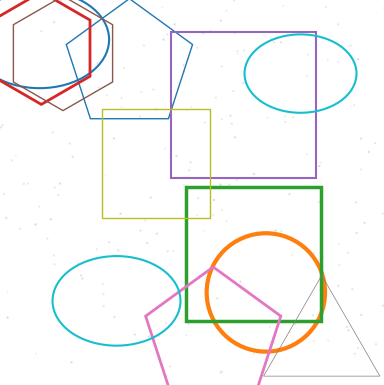[{"shape": "pentagon", "thickness": 1, "radius": 0.86, "center": [0.336, 0.831]}, {"shape": "oval", "thickness": 1.5, "radius": 0.9, "center": [0.103, 0.897]}, {"shape": "circle", "thickness": 3, "radius": 0.77, "center": [0.691, 0.24]}, {"shape": "square", "thickness": 2.5, "radius": 0.87, "center": [0.659, 0.341]}, {"shape": "hexagon", "thickness": 2, "radius": 0.73, "center": [0.107, 0.875]}, {"shape": "square", "thickness": 1.5, "radius": 0.95, "center": [0.632, 0.728]}, {"shape": "hexagon", "thickness": 1, "radius": 0.74, "center": [0.164, 0.861]}, {"shape": "pentagon", "thickness": 2, "radius": 0.92, "center": [0.554, 0.122]}, {"shape": "triangle", "thickness": 0.5, "radius": 0.87, "center": [0.836, 0.11]}, {"shape": "square", "thickness": 1, "radius": 0.71, "center": [0.405, 0.576]}, {"shape": "oval", "thickness": 1.5, "radius": 0.73, "center": [0.781, 0.809]}, {"shape": "oval", "thickness": 1.5, "radius": 0.83, "center": [0.303, 0.219]}]